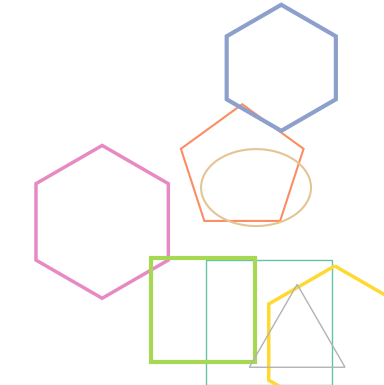[{"shape": "square", "thickness": 1, "radius": 0.81, "center": [0.699, 0.161]}, {"shape": "pentagon", "thickness": 1.5, "radius": 0.84, "center": [0.629, 0.562]}, {"shape": "hexagon", "thickness": 3, "radius": 0.82, "center": [0.731, 0.824]}, {"shape": "hexagon", "thickness": 2.5, "radius": 0.99, "center": [0.265, 0.424]}, {"shape": "square", "thickness": 3, "radius": 0.68, "center": [0.527, 0.196]}, {"shape": "hexagon", "thickness": 2.5, "radius": 0.99, "center": [0.869, 0.111]}, {"shape": "oval", "thickness": 1.5, "radius": 0.71, "center": [0.665, 0.513]}, {"shape": "triangle", "thickness": 1, "radius": 0.72, "center": [0.772, 0.118]}]